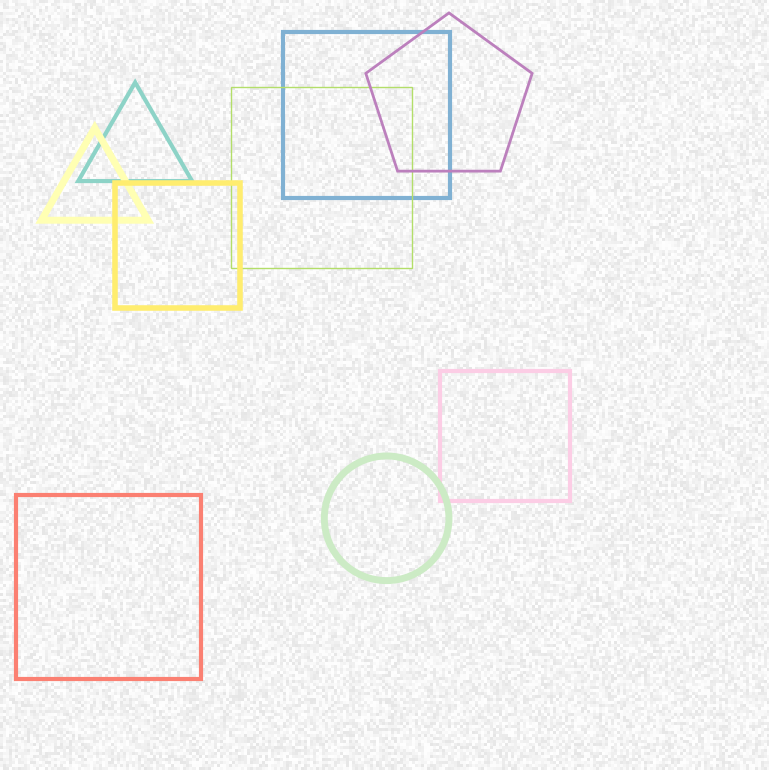[{"shape": "triangle", "thickness": 1.5, "radius": 0.43, "center": [0.176, 0.808]}, {"shape": "triangle", "thickness": 2.5, "radius": 0.4, "center": [0.123, 0.754]}, {"shape": "square", "thickness": 1.5, "radius": 0.6, "center": [0.141, 0.237]}, {"shape": "square", "thickness": 1.5, "radius": 0.54, "center": [0.476, 0.85]}, {"shape": "square", "thickness": 0.5, "radius": 0.59, "center": [0.417, 0.769]}, {"shape": "square", "thickness": 1.5, "radius": 0.42, "center": [0.656, 0.434]}, {"shape": "pentagon", "thickness": 1, "radius": 0.57, "center": [0.583, 0.87]}, {"shape": "circle", "thickness": 2.5, "radius": 0.4, "center": [0.502, 0.327]}, {"shape": "square", "thickness": 2, "radius": 0.41, "center": [0.23, 0.681]}]